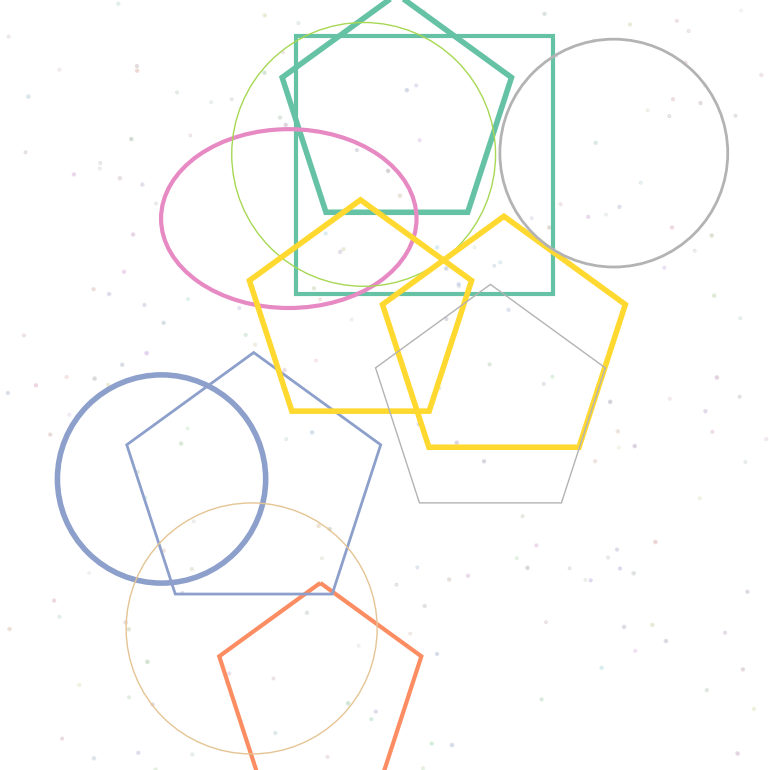[{"shape": "pentagon", "thickness": 2, "radius": 0.78, "center": [0.515, 0.851]}, {"shape": "square", "thickness": 1.5, "radius": 0.84, "center": [0.552, 0.785]}, {"shape": "pentagon", "thickness": 1.5, "radius": 0.69, "center": [0.416, 0.105]}, {"shape": "circle", "thickness": 2, "radius": 0.68, "center": [0.21, 0.378]}, {"shape": "pentagon", "thickness": 1, "radius": 0.87, "center": [0.33, 0.369]}, {"shape": "oval", "thickness": 1.5, "radius": 0.83, "center": [0.375, 0.716]}, {"shape": "circle", "thickness": 0.5, "radius": 0.86, "center": [0.472, 0.799]}, {"shape": "pentagon", "thickness": 2, "radius": 0.83, "center": [0.654, 0.553]}, {"shape": "pentagon", "thickness": 2, "radius": 0.76, "center": [0.468, 0.589]}, {"shape": "circle", "thickness": 0.5, "radius": 0.81, "center": [0.327, 0.184]}, {"shape": "circle", "thickness": 1, "radius": 0.74, "center": [0.797, 0.801]}, {"shape": "pentagon", "thickness": 0.5, "radius": 0.78, "center": [0.637, 0.474]}]